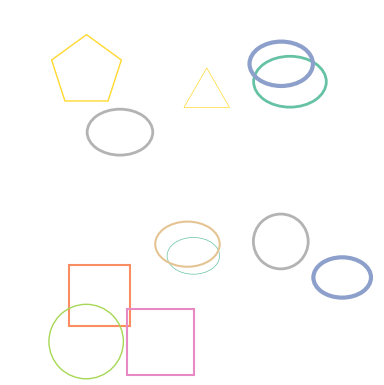[{"shape": "oval", "thickness": 0.5, "radius": 0.34, "center": [0.502, 0.335]}, {"shape": "oval", "thickness": 2, "radius": 0.47, "center": [0.753, 0.788]}, {"shape": "square", "thickness": 1.5, "radius": 0.4, "center": [0.258, 0.233]}, {"shape": "oval", "thickness": 3, "radius": 0.41, "center": [0.73, 0.834]}, {"shape": "oval", "thickness": 3, "radius": 0.37, "center": [0.889, 0.279]}, {"shape": "square", "thickness": 1.5, "radius": 0.43, "center": [0.416, 0.112]}, {"shape": "circle", "thickness": 1, "radius": 0.48, "center": [0.224, 0.113]}, {"shape": "triangle", "thickness": 0.5, "radius": 0.34, "center": [0.537, 0.755]}, {"shape": "pentagon", "thickness": 1, "radius": 0.48, "center": [0.225, 0.815]}, {"shape": "oval", "thickness": 1.5, "radius": 0.42, "center": [0.487, 0.366]}, {"shape": "circle", "thickness": 2, "radius": 0.36, "center": [0.729, 0.373]}, {"shape": "oval", "thickness": 2, "radius": 0.43, "center": [0.312, 0.657]}]